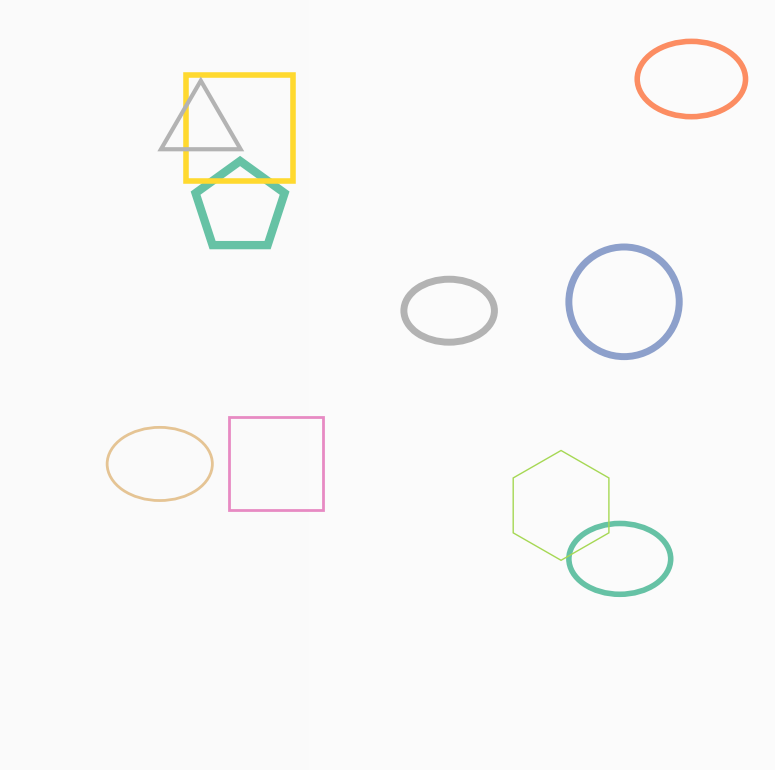[{"shape": "oval", "thickness": 2, "radius": 0.33, "center": [0.8, 0.274]}, {"shape": "pentagon", "thickness": 3, "radius": 0.3, "center": [0.31, 0.731]}, {"shape": "oval", "thickness": 2, "radius": 0.35, "center": [0.892, 0.897]}, {"shape": "circle", "thickness": 2.5, "radius": 0.36, "center": [0.805, 0.608]}, {"shape": "square", "thickness": 1, "radius": 0.3, "center": [0.356, 0.398]}, {"shape": "hexagon", "thickness": 0.5, "radius": 0.36, "center": [0.724, 0.344]}, {"shape": "square", "thickness": 2, "radius": 0.35, "center": [0.309, 0.834]}, {"shape": "oval", "thickness": 1, "radius": 0.34, "center": [0.206, 0.397]}, {"shape": "oval", "thickness": 2.5, "radius": 0.29, "center": [0.58, 0.596]}, {"shape": "triangle", "thickness": 1.5, "radius": 0.3, "center": [0.259, 0.836]}]